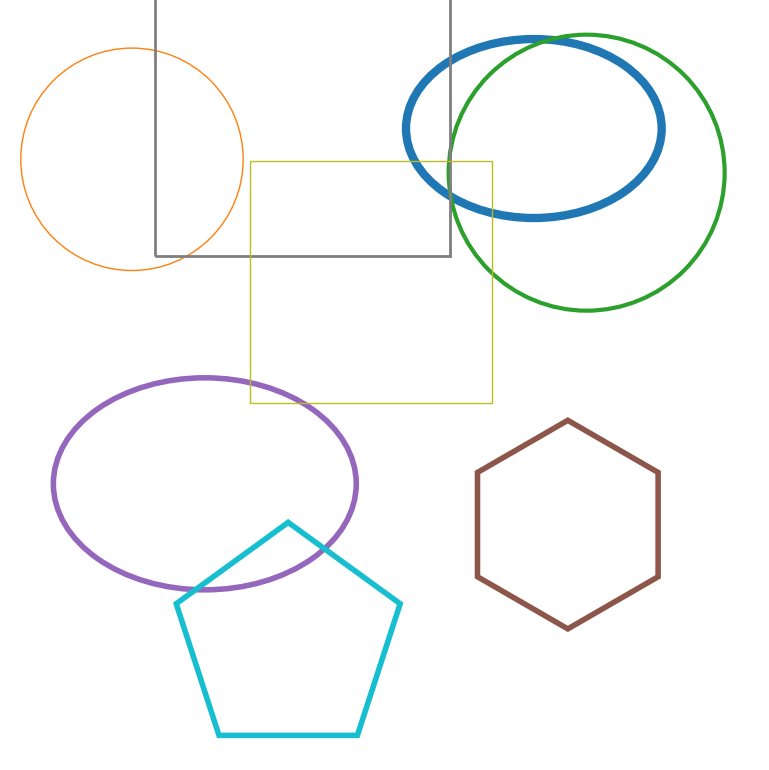[{"shape": "oval", "thickness": 3, "radius": 0.83, "center": [0.693, 0.833]}, {"shape": "circle", "thickness": 0.5, "radius": 0.72, "center": [0.171, 0.793]}, {"shape": "circle", "thickness": 1.5, "radius": 0.9, "center": [0.762, 0.776]}, {"shape": "oval", "thickness": 2, "radius": 0.98, "center": [0.266, 0.372]}, {"shape": "hexagon", "thickness": 2, "radius": 0.68, "center": [0.737, 0.319]}, {"shape": "square", "thickness": 1, "radius": 0.96, "center": [0.393, 0.858]}, {"shape": "square", "thickness": 0.5, "radius": 0.79, "center": [0.482, 0.634]}, {"shape": "pentagon", "thickness": 2, "radius": 0.76, "center": [0.374, 0.169]}]